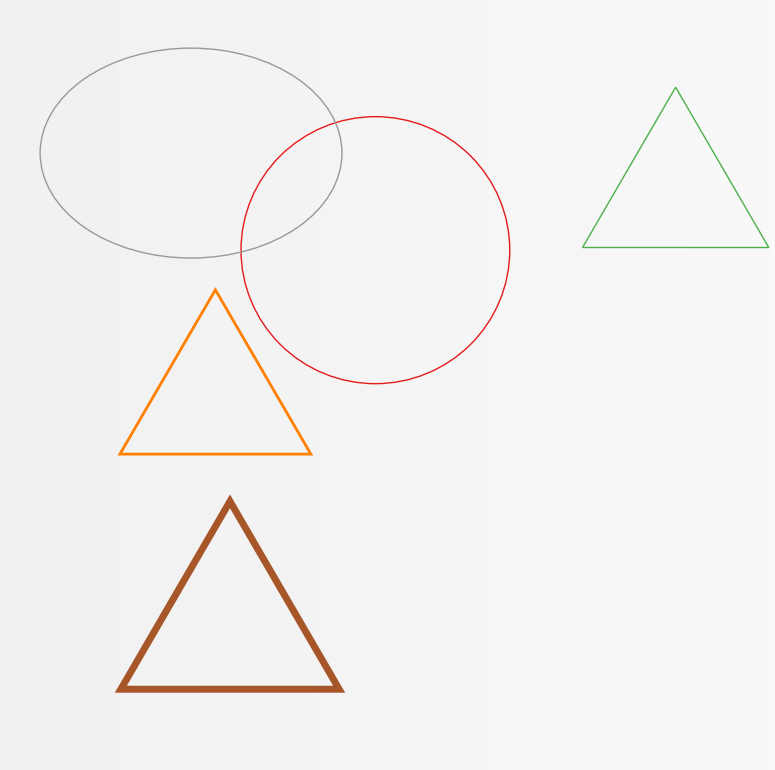[{"shape": "circle", "thickness": 0.5, "radius": 0.87, "center": [0.484, 0.675]}, {"shape": "triangle", "thickness": 0.5, "radius": 0.69, "center": [0.872, 0.748]}, {"shape": "triangle", "thickness": 1, "radius": 0.71, "center": [0.278, 0.481]}, {"shape": "triangle", "thickness": 2.5, "radius": 0.81, "center": [0.297, 0.186]}, {"shape": "oval", "thickness": 0.5, "radius": 0.97, "center": [0.247, 0.801]}]